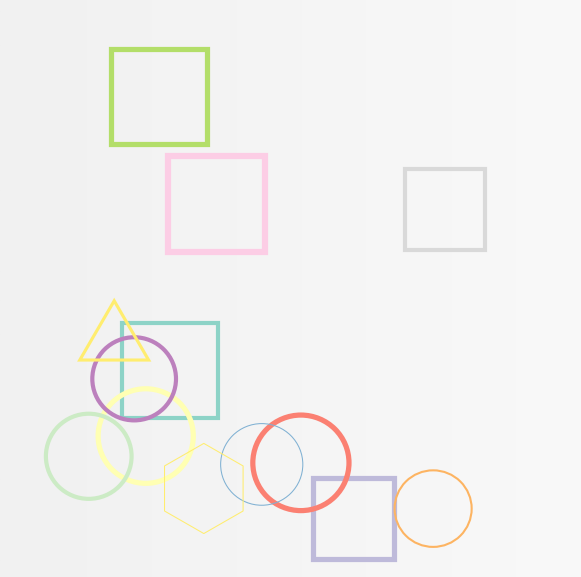[{"shape": "square", "thickness": 2, "radius": 0.41, "center": [0.293, 0.358]}, {"shape": "circle", "thickness": 2.5, "radius": 0.41, "center": [0.251, 0.244]}, {"shape": "square", "thickness": 2.5, "radius": 0.35, "center": [0.608, 0.101]}, {"shape": "circle", "thickness": 2.5, "radius": 0.41, "center": [0.518, 0.198]}, {"shape": "circle", "thickness": 0.5, "radius": 0.35, "center": [0.45, 0.195]}, {"shape": "circle", "thickness": 1, "radius": 0.33, "center": [0.745, 0.118]}, {"shape": "square", "thickness": 2.5, "radius": 0.41, "center": [0.273, 0.833]}, {"shape": "square", "thickness": 3, "radius": 0.42, "center": [0.373, 0.647]}, {"shape": "square", "thickness": 2, "radius": 0.35, "center": [0.765, 0.636]}, {"shape": "circle", "thickness": 2, "radius": 0.36, "center": [0.231, 0.343]}, {"shape": "circle", "thickness": 2, "radius": 0.37, "center": [0.153, 0.209]}, {"shape": "hexagon", "thickness": 0.5, "radius": 0.39, "center": [0.351, 0.153]}, {"shape": "triangle", "thickness": 1.5, "radius": 0.34, "center": [0.196, 0.41]}]